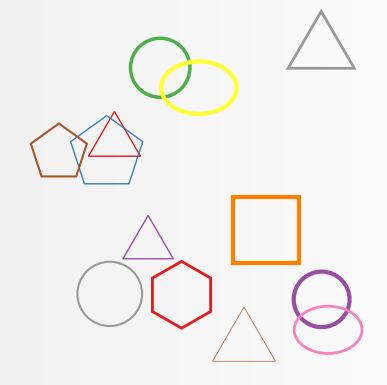[{"shape": "triangle", "thickness": 1, "radius": 0.39, "center": [0.295, 0.633]}, {"shape": "hexagon", "thickness": 2, "radius": 0.43, "center": [0.468, 0.234]}, {"shape": "pentagon", "thickness": 1, "radius": 0.49, "center": [0.275, 0.602]}, {"shape": "circle", "thickness": 2.5, "radius": 0.38, "center": [0.413, 0.824]}, {"shape": "circle", "thickness": 3, "radius": 0.36, "center": [0.83, 0.222]}, {"shape": "triangle", "thickness": 1, "radius": 0.38, "center": [0.382, 0.365]}, {"shape": "square", "thickness": 3, "radius": 0.43, "center": [0.687, 0.403]}, {"shape": "oval", "thickness": 3, "radius": 0.49, "center": [0.513, 0.772]}, {"shape": "pentagon", "thickness": 1.5, "radius": 0.38, "center": [0.152, 0.603]}, {"shape": "triangle", "thickness": 0.5, "radius": 0.47, "center": [0.63, 0.109]}, {"shape": "oval", "thickness": 2, "radius": 0.44, "center": [0.847, 0.143]}, {"shape": "circle", "thickness": 1.5, "radius": 0.42, "center": [0.283, 0.237]}, {"shape": "triangle", "thickness": 2, "radius": 0.49, "center": [0.829, 0.872]}]